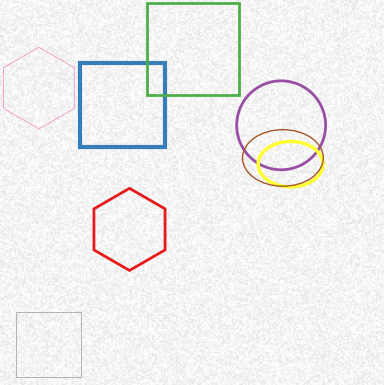[{"shape": "hexagon", "thickness": 2, "radius": 0.53, "center": [0.336, 0.404]}, {"shape": "square", "thickness": 3, "radius": 0.55, "center": [0.319, 0.727]}, {"shape": "square", "thickness": 2, "radius": 0.6, "center": [0.502, 0.873]}, {"shape": "circle", "thickness": 2, "radius": 0.58, "center": [0.73, 0.675]}, {"shape": "oval", "thickness": 2.5, "radius": 0.42, "center": [0.755, 0.574]}, {"shape": "oval", "thickness": 1, "radius": 0.52, "center": [0.735, 0.59]}, {"shape": "hexagon", "thickness": 0.5, "radius": 0.53, "center": [0.101, 0.771]}, {"shape": "square", "thickness": 0.5, "radius": 0.42, "center": [0.126, 0.106]}]